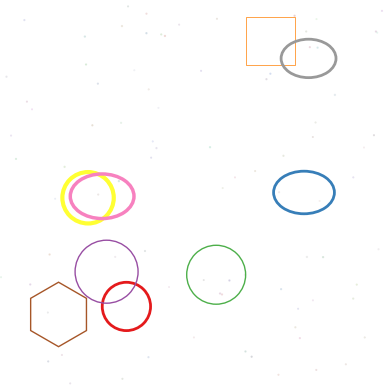[{"shape": "circle", "thickness": 2, "radius": 0.31, "center": [0.328, 0.204]}, {"shape": "oval", "thickness": 2, "radius": 0.4, "center": [0.79, 0.5]}, {"shape": "circle", "thickness": 1, "radius": 0.38, "center": [0.561, 0.286]}, {"shape": "circle", "thickness": 1, "radius": 0.41, "center": [0.277, 0.294]}, {"shape": "square", "thickness": 0.5, "radius": 0.32, "center": [0.703, 0.893]}, {"shape": "circle", "thickness": 3, "radius": 0.33, "center": [0.229, 0.486]}, {"shape": "hexagon", "thickness": 1, "radius": 0.42, "center": [0.152, 0.183]}, {"shape": "oval", "thickness": 2.5, "radius": 0.41, "center": [0.265, 0.49]}, {"shape": "oval", "thickness": 2, "radius": 0.36, "center": [0.801, 0.848]}]